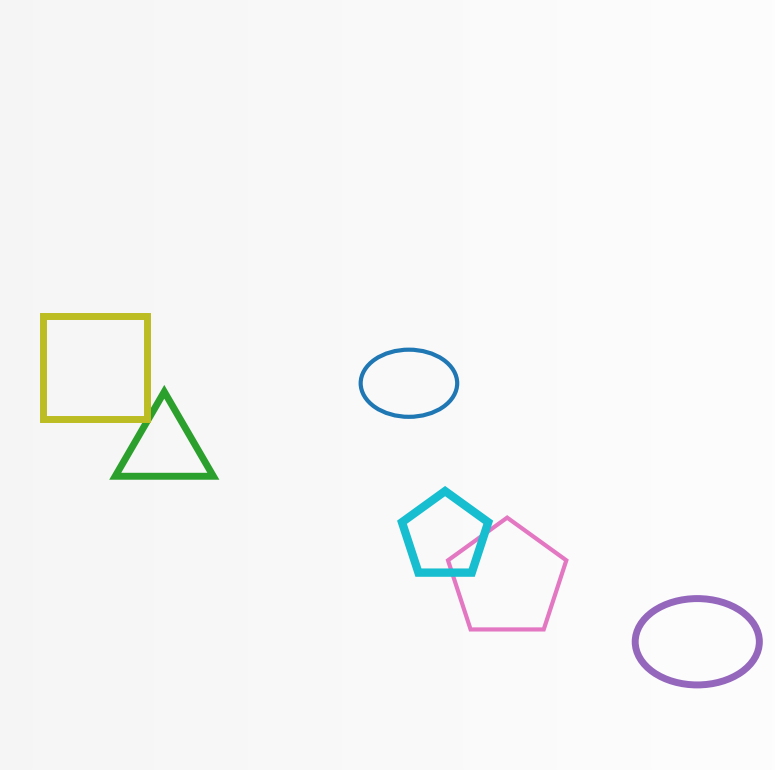[{"shape": "oval", "thickness": 1.5, "radius": 0.31, "center": [0.528, 0.502]}, {"shape": "triangle", "thickness": 2.5, "radius": 0.37, "center": [0.212, 0.418]}, {"shape": "oval", "thickness": 2.5, "radius": 0.4, "center": [0.9, 0.167]}, {"shape": "pentagon", "thickness": 1.5, "radius": 0.4, "center": [0.654, 0.247]}, {"shape": "square", "thickness": 2.5, "radius": 0.33, "center": [0.123, 0.523]}, {"shape": "pentagon", "thickness": 3, "radius": 0.29, "center": [0.574, 0.304]}]